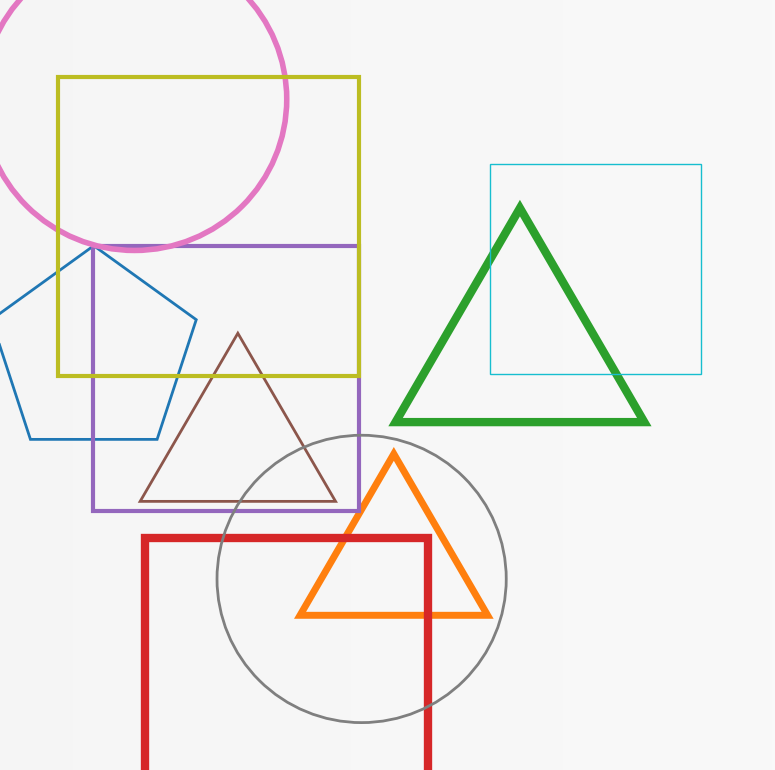[{"shape": "pentagon", "thickness": 1, "radius": 0.7, "center": [0.121, 0.542]}, {"shape": "triangle", "thickness": 2.5, "radius": 0.7, "center": [0.508, 0.271]}, {"shape": "triangle", "thickness": 3, "radius": 0.93, "center": [0.671, 0.544]}, {"shape": "square", "thickness": 3, "radius": 0.91, "center": [0.37, 0.119]}, {"shape": "square", "thickness": 1.5, "radius": 0.86, "center": [0.292, 0.508]}, {"shape": "triangle", "thickness": 1, "radius": 0.73, "center": [0.307, 0.422]}, {"shape": "circle", "thickness": 2, "radius": 0.98, "center": [0.174, 0.871]}, {"shape": "circle", "thickness": 1, "radius": 0.93, "center": [0.467, 0.248]}, {"shape": "square", "thickness": 1.5, "radius": 0.97, "center": [0.269, 0.706]}, {"shape": "square", "thickness": 0.5, "radius": 0.68, "center": [0.769, 0.651]}]